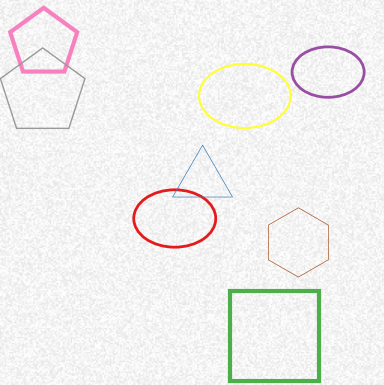[{"shape": "oval", "thickness": 2, "radius": 0.53, "center": [0.454, 0.432]}, {"shape": "triangle", "thickness": 0.5, "radius": 0.45, "center": [0.526, 0.533]}, {"shape": "square", "thickness": 3, "radius": 0.58, "center": [0.713, 0.128]}, {"shape": "oval", "thickness": 2, "radius": 0.47, "center": [0.852, 0.813]}, {"shape": "oval", "thickness": 1.5, "radius": 0.59, "center": [0.636, 0.751]}, {"shape": "hexagon", "thickness": 0.5, "radius": 0.45, "center": [0.775, 0.37]}, {"shape": "pentagon", "thickness": 3, "radius": 0.46, "center": [0.114, 0.888]}, {"shape": "pentagon", "thickness": 1, "radius": 0.58, "center": [0.111, 0.76]}]